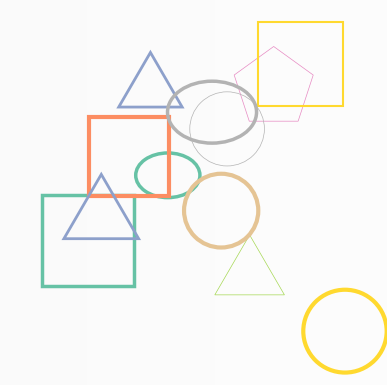[{"shape": "oval", "thickness": 2.5, "radius": 0.41, "center": [0.433, 0.545]}, {"shape": "square", "thickness": 2.5, "radius": 0.59, "center": [0.227, 0.376]}, {"shape": "square", "thickness": 3, "radius": 0.51, "center": [0.333, 0.593]}, {"shape": "triangle", "thickness": 2, "radius": 0.47, "center": [0.388, 0.769]}, {"shape": "triangle", "thickness": 2, "radius": 0.56, "center": [0.261, 0.436]}, {"shape": "pentagon", "thickness": 0.5, "radius": 0.54, "center": [0.706, 0.772]}, {"shape": "triangle", "thickness": 0.5, "radius": 0.52, "center": [0.644, 0.286]}, {"shape": "circle", "thickness": 3, "radius": 0.54, "center": [0.89, 0.14]}, {"shape": "square", "thickness": 1.5, "radius": 0.55, "center": [0.776, 0.834]}, {"shape": "circle", "thickness": 3, "radius": 0.48, "center": [0.571, 0.453]}, {"shape": "oval", "thickness": 2.5, "radius": 0.57, "center": [0.547, 0.709]}, {"shape": "circle", "thickness": 0.5, "radius": 0.48, "center": [0.586, 0.665]}]